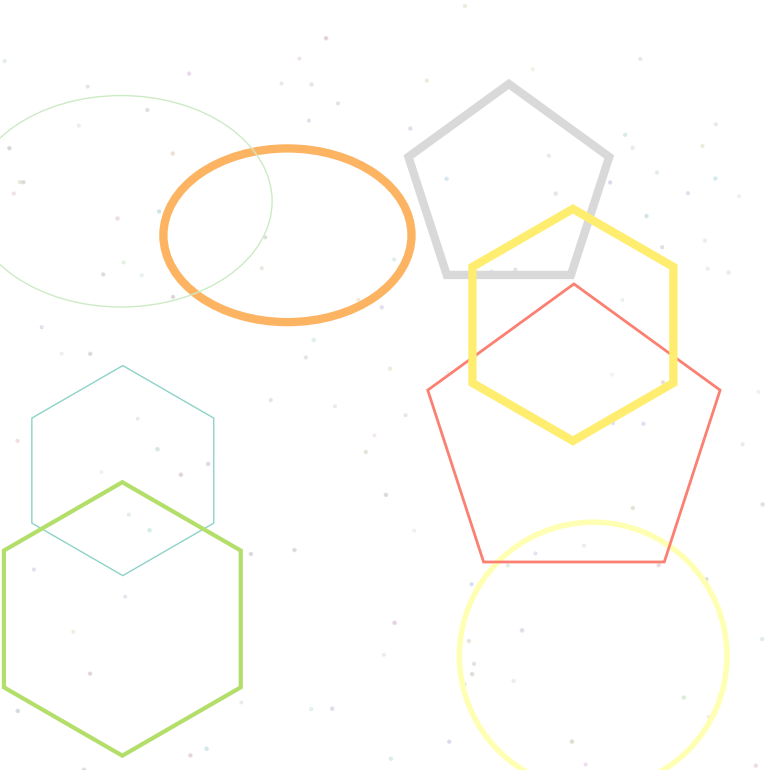[{"shape": "hexagon", "thickness": 0.5, "radius": 0.68, "center": [0.159, 0.389]}, {"shape": "circle", "thickness": 2, "radius": 0.87, "center": [0.77, 0.148]}, {"shape": "pentagon", "thickness": 1, "radius": 1.0, "center": [0.745, 0.432]}, {"shape": "oval", "thickness": 3, "radius": 0.81, "center": [0.373, 0.694]}, {"shape": "hexagon", "thickness": 1.5, "radius": 0.89, "center": [0.159, 0.196]}, {"shape": "pentagon", "thickness": 3, "radius": 0.69, "center": [0.661, 0.754]}, {"shape": "oval", "thickness": 0.5, "radius": 0.98, "center": [0.157, 0.739]}, {"shape": "hexagon", "thickness": 3, "radius": 0.75, "center": [0.744, 0.578]}]